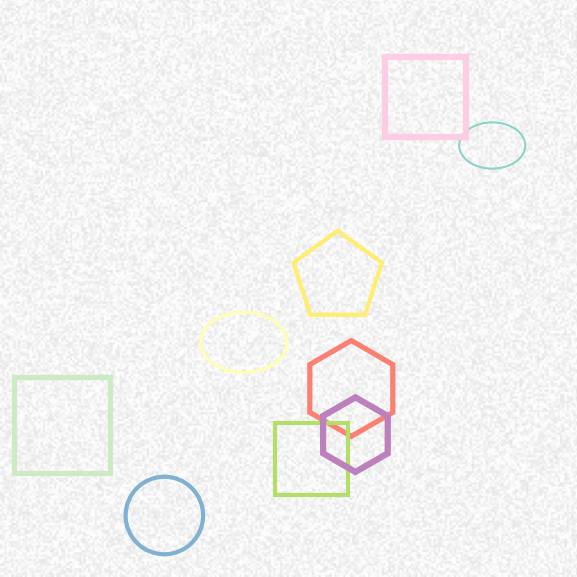[{"shape": "oval", "thickness": 1, "radius": 0.29, "center": [0.852, 0.747]}, {"shape": "oval", "thickness": 1.5, "radius": 0.37, "center": [0.422, 0.406]}, {"shape": "hexagon", "thickness": 2.5, "radius": 0.41, "center": [0.608, 0.326]}, {"shape": "circle", "thickness": 2, "radius": 0.34, "center": [0.285, 0.106]}, {"shape": "square", "thickness": 2, "radius": 0.31, "center": [0.54, 0.205]}, {"shape": "square", "thickness": 3, "radius": 0.35, "center": [0.737, 0.831]}, {"shape": "hexagon", "thickness": 3, "radius": 0.32, "center": [0.615, 0.247]}, {"shape": "square", "thickness": 2.5, "radius": 0.42, "center": [0.107, 0.264]}, {"shape": "pentagon", "thickness": 2, "radius": 0.4, "center": [0.585, 0.519]}]